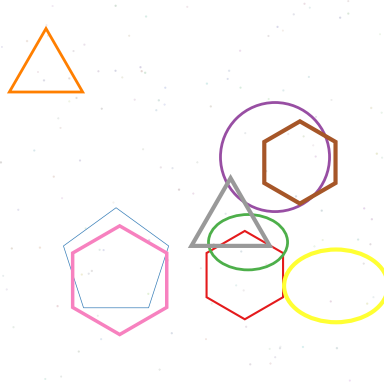[{"shape": "hexagon", "thickness": 1.5, "radius": 0.57, "center": [0.636, 0.285]}, {"shape": "pentagon", "thickness": 0.5, "radius": 0.72, "center": [0.301, 0.317]}, {"shape": "oval", "thickness": 2, "radius": 0.51, "center": [0.644, 0.371]}, {"shape": "circle", "thickness": 2, "radius": 0.71, "center": [0.714, 0.592]}, {"shape": "triangle", "thickness": 2, "radius": 0.55, "center": [0.119, 0.816]}, {"shape": "oval", "thickness": 3, "radius": 0.67, "center": [0.873, 0.257]}, {"shape": "hexagon", "thickness": 3, "radius": 0.53, "center": [0.779, 0.578]}, {"shape": "hexagon", "thickness": 2.5, "radius": 0.71, "center": [0.311, 0.272]}, {"shape": "triangle", "thickness": 3, "radius": 0.59, "center": [0.599, 0.42]}]